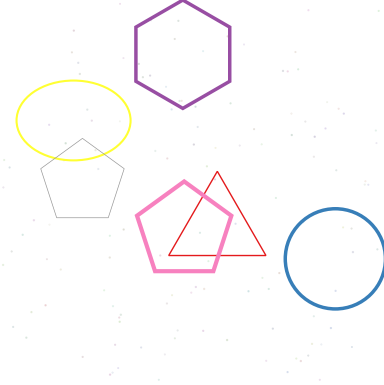[{"shape": "triangle", "thickness": 1, "radius": 0.73, "center": [0.564, 0.409]}, {"shape": "circle", "thickness": 2.5, "radius": 0.65, "center": [0.871, 0.328]}, {"shape": "hexagon", "thickness": 2.5, "radius": 0.7, "center": [0.475, 0.859]}, {"shape": "oval", "thickness": 1.5, "radius": 0.74, "center": [0.191, 0.687]}, {"shape": "pentagon", "thickness": 3, "radius": 0.64, "center": [0.478, 0.4]}, {"shape": "pentagon", "thickness": 0.5, "radius": 0.57, "center": [0.214, 0.527]}]